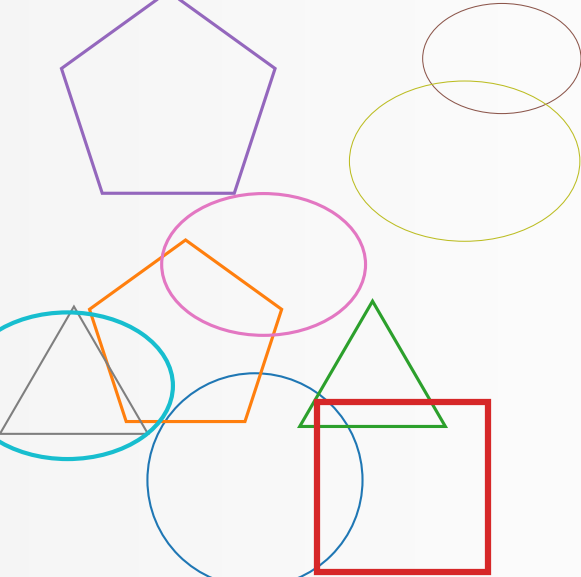[{"shape": "circle", "thickness": 1, "radius": 0.93, "center": [0.439, 0.168]}, {"shape": "pentagon", "thickness": 1.5, "radius": 0.87, "center": [0.319, 0.41]}, {"shape": "triangle", "thickness": 1.5, "radius": 0.72, "center": [0.641, 0.333]}, {"shape": "square", "thickness": 3, "radius": 0.74, "center": [0.692, 0.156]}, {"shape": "pentagon", "thickness": 1.5, "radius": 0.97, "center": [0.289, 0.821]}, {"shape": "oval", "thickness": 0.5, "radius": 0.68, "center": [0.863, 0.898]}, {"shape": "oval", "thickness": 1.5, "radius": 0.88, "center": [0.454, 0.541]}, {"shape": "triangle", "thickness": 1, "radius": 0.74, "center": [0.127, 0.321]}, {"shape": "oval", "thickness": 0.5, "radius": 0.99, "center": [0.799, 0.72]}, {"shape": "oval", "thickness": 2, "radius": 0.91, "center": [0.116, 0.331]}]